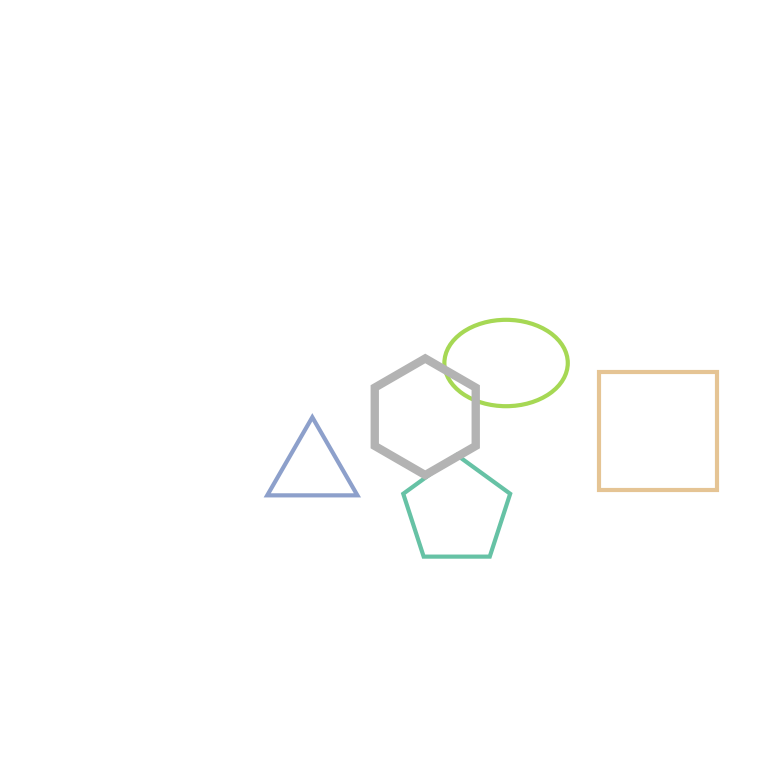[{"shape": "pentagon", "thickness": 1.5, "radius": 0.37, "center": [0.593, 0.336]}, {"shape": "triangle", "thickness": 1.5, "radius": 0.34, "center": [0.406, 0.39]}, {"shape": "oval", "thickness": 1.5, "radius": 0.4, "center": [0.657, 0.529]}, {"shape": "square", "thickness": 1.5, "radius": 0.38, "center": [0.854, 0.44]}, {"shape": "hexagon", "thickness": 3, "radius": 0.38, "center": [0.552, 0.459]}]